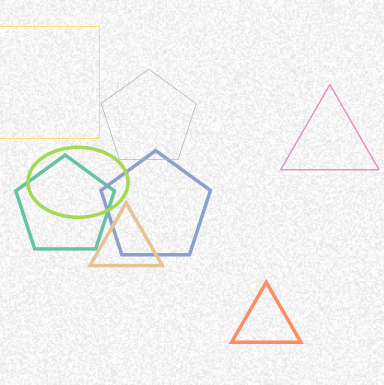[{"shape": "pentagon", "thickness": 2.5, "radius": 0.67, "center": [0.169, 0.462]}, {"shape": "triangle", "thickness": 2.5, "radius": 0.52, "center": [0.692, 0.163]}, {"shape": "pentagon", "thickness": 2.5, "radius": 0.75, "center": [0.404, 0.459]}, {"shape": "triangle", "thickness": 1, "radius": 0.74, "center": [0.857, 0.633]}, {"shape": "oval", "thickness": 2.5, "radius": 0.65, "center": [0.203, 0.527]}, {"shape": "square", "thickness": 0.5, "radius": 0.73, "center": [0.11, 0.786]}, {"shape": "triangle", "thickness": 2.5, "radius": 0.54, "center": [0.328, 0.364]}, {"shape": "pentagon", "thickness": 0.5, "radius": 0.65, "center": [0.386, 0.691]}]